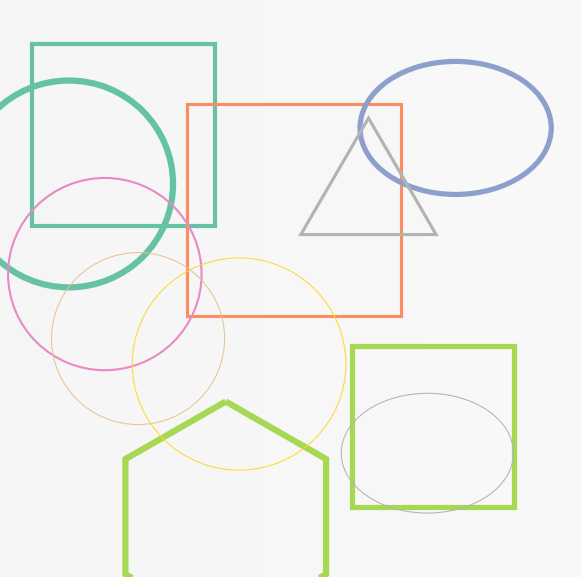[{"shape": "circle", "thickness": 3, "radius": 0.9, "center": [0.119, 0.681]}, {"shape": "square", "thickness": 2, "radius": 0.79, "center": [0.213, 0.766]}, {"shape": "square", "thickness": 1.5, "radius": 0.92, "center": [0.506, 0.636]}, {"shape": "oval", "thickness": 2.5, "radius": 0.82, "center": [0.784, 0.778]}, {"shape": "circle", "thickness": 1, "radius": 0.83, "center": [0.18, 0.525]}, {"shape": "square", "thickness": 2.5, "radius": 0.7, "center": [0.746, 0.261]}, {"shape": "hexagon", "thickness": 3, "radius": 1.0, "center": [0.388, 0.105]}, {"shape": "circle", "thickness": 0.5, "radius": 0.92, "center": [0.411, 0.369]}, {"shape": "circle", "thickness": 0.5, "radius": 0.74, "center": [0.238, 0.413]}, {"shape": "triangle", "thickness": 1.5, "radius": 0.67, "center": [0.634, 0.66]}, {"shape": "oval", "thickness": 0.5, "radius": 0.74, "center": [0.735, 0.214]}]